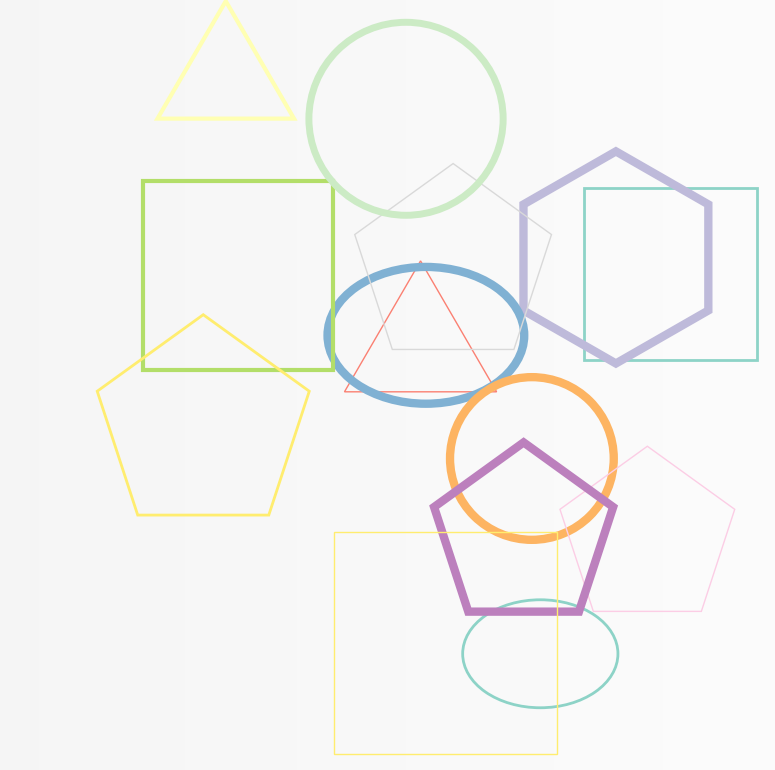[{"shape": "oval", "thickness": 1, "radius": 0.5, "center": [0.697, 0.151]}, {"shape": "square", "thickness": 1, "radius": 0.56, "center": [0.865, 0.644]}, {"shape": "triangle", "thickness": 1.5, "radius": 0.51, "center": [0.291, 0.897]}, {"shape": "hexagon", "thickness": 3, "radius": 0.69, "center": [0.795, 0.666]}, {"shape": "triangle", "thickness": 0.5, "radius": 0.57, "center": [0.543, 0.548]}, {"shape": "oval", "thickness": 3, "radius": 0.63, "center": [0.55, 0.565]}, {"shape": "circle", "thickness": 3, "radius": 0.53, "center": [0.686, 0.405]}, {"shape": "square", "thickness": 1.5, "radius": 0.61, "center": [0.307, 0.642]}, {"shape": "pentagon", "thickness": 0.5, "radius": 0.59, "center": [0.835, 0.302]}, {"shape": "pentagon", "thickness": 0.5, "radius": 0.67, "center": [0.585, 0.654]}, {"shape": "pentagon", "thickness": 3, "radius": 0.61, "center": [0.676, 0.304]}, {"shape": "circle", "thickness": 2.5, "radius": 0.63, "center": [0.524, 0.846]}, {"shape": "pentagon", "thickness": 1, "radius": 0.72, "center": [0.262, 0.447]}, {"shape": "square", "thickness": 0.5, "radius": 0.72, "center": [0.575, 0.165]}]